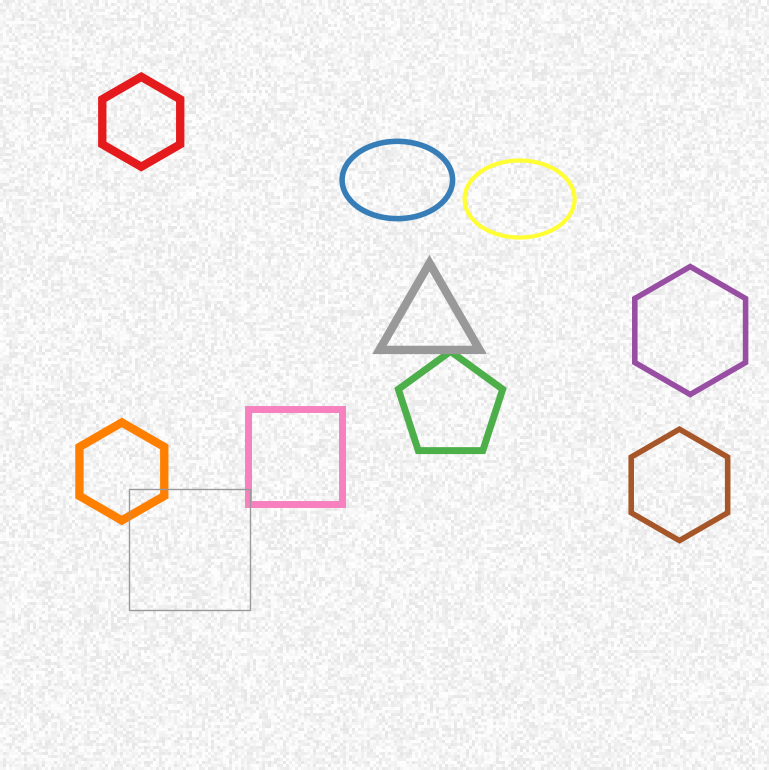[{"shape": "hexagon", "thickness": 3, "radius": 0.29, "center": [0.183, 0.842]}, {"shape": "oval", "thickness": 2, "radius": 0.36, "center": [0.516, 0.766]}, {"shape": "pentagon", "thickness": 2.5, "radius": 0.36, "center": [0.585, 0.472]}, {"shape": "hexagon", "thickness": 2, "radius": 0.42, "center": [0.896, 0.571]}, {"shape": "hexagon", "thickness": 3, "radius": 0.32, "center": [0.158, 0.388]}, {"shape": "oval", "thickness": 1.5, "radius": 0.36, "center": [0.675, 0.742]}, {"shape": "hexagon", "thickness": 2, "radius": 0.36, "center": [0.882, 0.37]}, {"shape": "square", "thickness": 2.5, "radius": 0.31, "center": [0.383, 0.407]}, {"shape": "square", "thickness": 0.5, "radius": 0.39, "center": [0.247, 0.287]}, {"shape": "triangle", "thickness": 3, "radius": 0.38, "center": [0.558, 0.583]}]